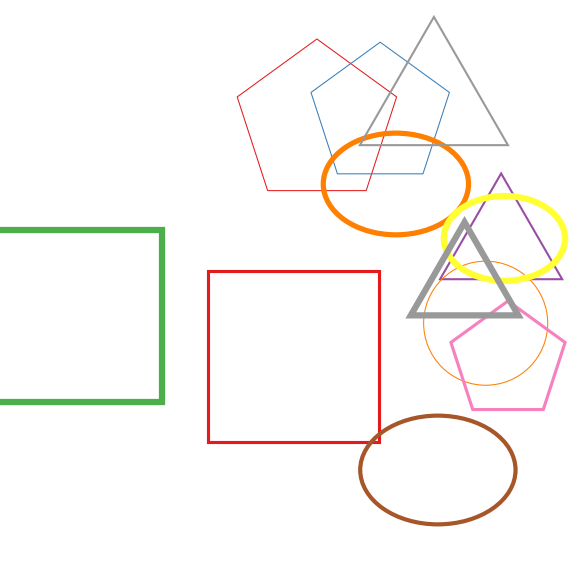[{"shape": "pentagon", "thickness": 0.5, "radius": 0.73, "center": [0.549, 0.786]}, {"shape": "square", "thickness": 1.5, "radius": 0.74, "center": [0.508, 0.382]}, {"shape": "pentagon", "thickness": 0.5, "radius": 0.63, "center": [0.658, 0.8]}, {"shape": "square", "thickness": 3, "radius": 0.75, "center": [0.132, 0.452]}, {"shape": "triangle", "thickness": 1, "radius": 0.61, "center": [0.868, 0.577]}, {"shape": "oval", "thickness": 2.5, "radius": 0.63, "center": [0.686, 0.681]}, {"shape": "circle", "thickness": 0.5, "radius": 0.54, "center": [0.841, 0.439]}, {"shape": "oval", "thickness": 3, "radius": 0.52, "center": [0.874, 0.586]}, {"shape": "oval", "thickness": 2, "radius": 0.67, "center": [0.758, 0.185]}, {"shape": "pentagon", "thickness": 1.5, "radius": 0.52, "center": [0.88, 0.374]}, {"shape": "triangle", "thickness": 1, "radius": 0.74, "center": [0.751, 0.822]}, {"shape": "triangle", "thickness": 3, "radius": 0.54, "center": [0.804, 0.507]}]